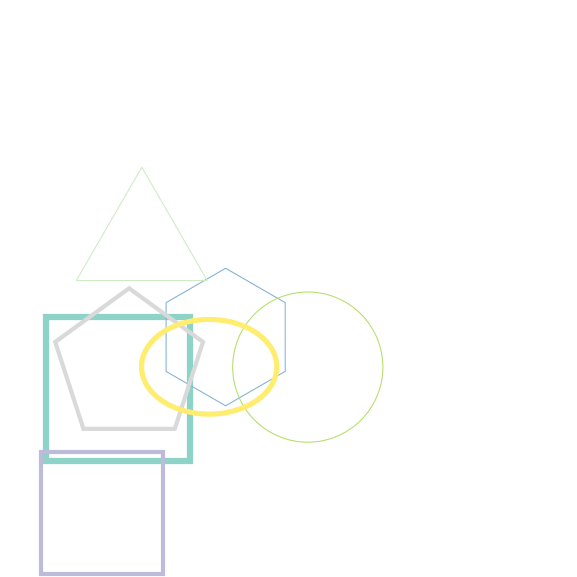[{"shape": "square", "thickness": 3, "radius": 0.62, "center": [0.205, 0.326]}, {"shape": "square", "thickness": 2, "radius": 0.53, "center": [0.177, 0.111]}, {"shape": "hexagon", "thickness": 0.5, "radius": 0.6, "center": [0.391, 0.416]}, {"shape": "circle", "thickness": 0.5, "radius": 0.65, "center": [0.533, 0.363]}, {"shape": "pentagon", "thickness": 2, "radius": 0.67, "center": [0.224, 0.365]}, {"shape": "triangle", "thickness": 0.5, "radius": 0.65, "center": [0.246, 0.579]}, {"shape": "oval", "thickness": 2.5, "radius": 0.59, "center": [0.362, 0.364]}]